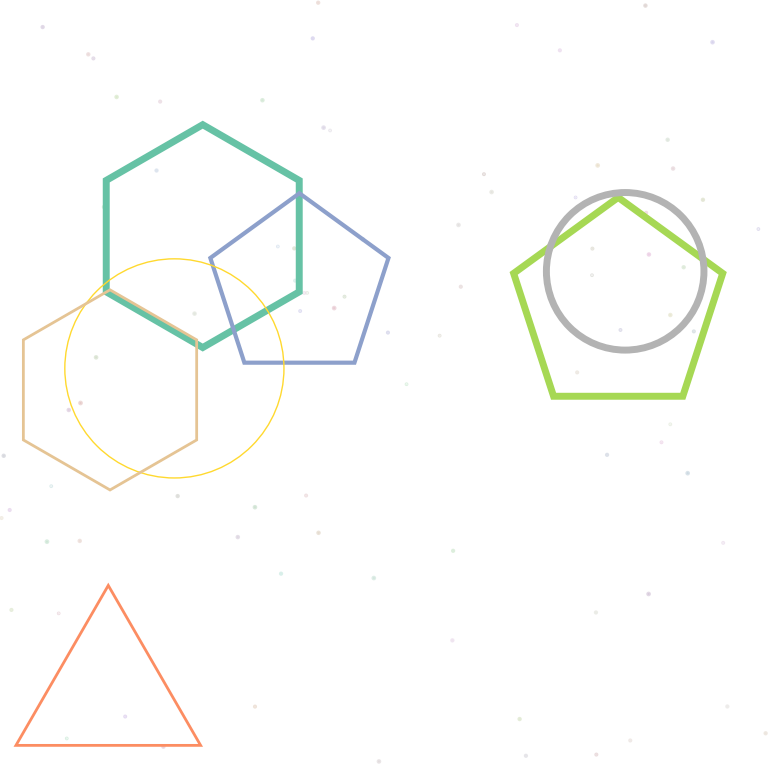[{"shape": "hexagon", "thickness": 2.5, "radius": 0.72, "center": [0.263, 0.693]}, {"shape": "triangle", "thickness": 1, "radius": 0.69, "center": [0.141, 0.101]}, {"shape": "pentagon", "thickness": 1.5, "radius": 0.61, "center": [0.389, 0.627]}, {"shape": "pentagon", "thickness": 2.5, "radius": 0.71, "center": [0.803, 0.601]}, {"shape": "circle", "thickness": 0.5, "radius": 0.71, "center": [0.226, 0.522]}, {"shape": "hexagon", "thickness": 1, "radius": 0.65, "center": [0.143, 0.494]}, {"shape": "circle", "thickness": 2.5, "radius": 0.51, "center": [0.812, 0.648]}]